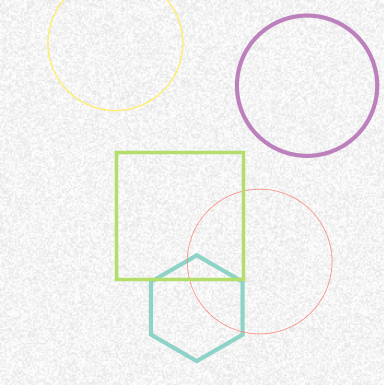[{"shape": "hexagon", "thickness": 3, "radius": 0.69, "center": [0.511, 0.199]}, {"shape": "circle", "thickness": 0.5, "radius": 0.94, "center": [0.674, 0.321]}, {"shape": "square", "thickness": 2.5, "radius": 0.82, "center": [0.467, 0.441]}, {"shape": "circle", "thickness": 3, "radius": 0.91, "center": [0.798, 0.777]}, {"shape": "circle", "thickness": 1, "radius": 0.88, "center": [0.3, 0.888]}]